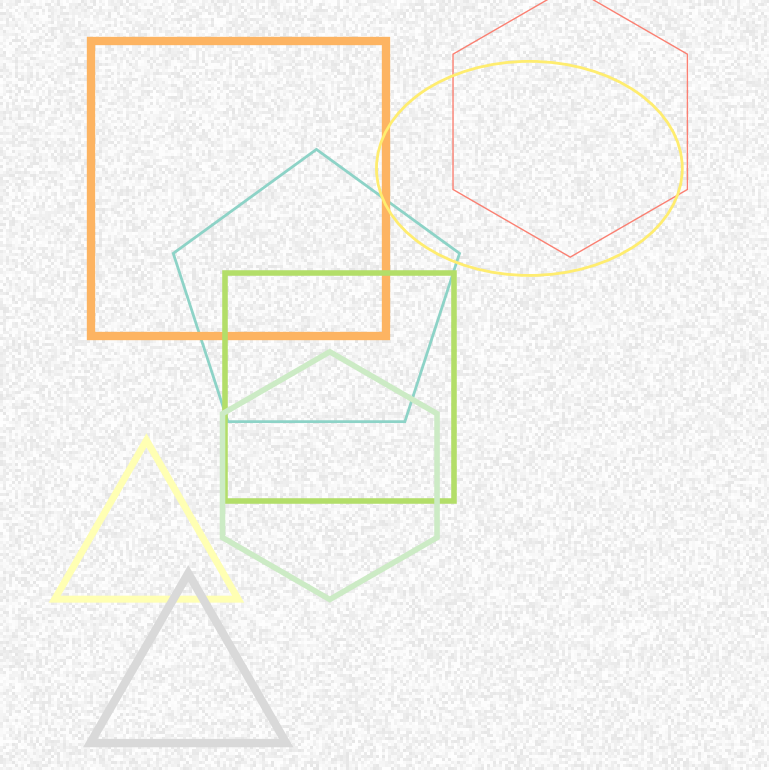[{"shape": "pentagon", "thickness": 1, "radius": 0.98, "center": [0.411, 0.611]}, {"shape": "triangle", "thickness": 2.5, "radius": 0.69, "center": [0.19, 0.291]}, {"shape": "hexagon", "thickness": 0.5, "radius": 0.88, "center": [0.741, 0.842]}, {"shape": "square", "thickness": 3, "radius": 0.96, "center": [0.31, 0.755]}, {"shape": "square", "thickness": 2, "radius": 0.74, "center": [0.441, 0.497]}, {"shape": "triangle", "thickness": 3, "radius": 0.73, "center": [0.244, 0.108]}, {"shape": "hexagon", "thickness": 2, "radius": 0.8, "center": [0.428, 0.382]}, {"shape": "oval", "thickness": 1, "radius": 0.99, "center": [0.688, 0.781]}]